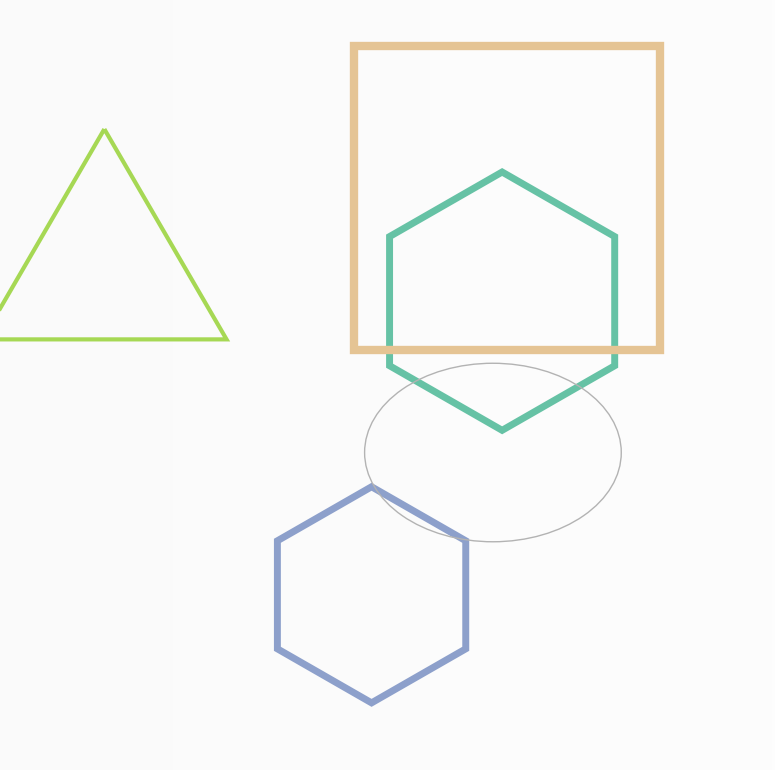[{"shape": "hexagon", "thickness": 2.5, "radius": 0.84, "center": [0.648, 0.609]}, {"shape": "hexagon", "thickness": 2.5, "radius": 0.7, "center": [0.479, 0.228]}, {"shape": "triangle", "thickness": 1.5, "radius": 0.91, "center": [0.135, 0.65]}, {"shape": "square", "thickness": 3, "radius": 0.99, "center": [0.654, 0.742]}, {"shape": "oval", "thickness": 0.5, "radius": 0.83, "center": [0.636, 0.412]}]